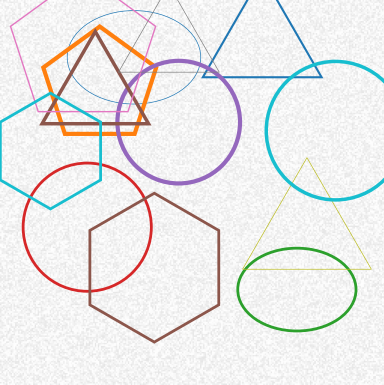[{"shape": "triangle", "thickness": 1.5, "radius": 0.89, "center": [0.681, 0.888]}, {"shape": "oval", "thickness": 0.5, "radius": 0.87, "center": [0.348, 0.851]}, {"shape": "pentagon", "thickness": 3, "radius": 0.77, "center": [0.259, 0.777]}, {"shape": "oval", "thickness": 2, "radius": 0.77, "center": [0.771, 0.248]}, {"shape": "circle", "thickness": 2, "radius": 0.83, "center": [0.227, 0.41]}, {"shape": "circle", "thickness": 3, "radius": 0.8, "center": [0.464, 0.683]}, {"shape": "hexagon", "thickness": 2, "radius": 0.97, "center": [0.401, 0.305]}, {"shape": "triangle", "thickness": 2.5, "radius": 0.8, "center": [0.248, 0.758]}, {"shape": "pentagon", "thickness": 1, "radius": 0.99, "center": [0.216, 0.87]}, {"shape": "triangle", "thickness": 0.5, "radius": 0.76, "center": [0.439, 0.888]}, {"shape": "triangle", "thickness": 0.5, "radius": 0.97, "center": [0.797, 0.397]}, {"shape": "hexagon", "thickness": 2, "radius": 0.75, "center": [0.131, 0.608]}, {"shape": "circle", "thickness": 2.5, "radius": 0.9, "center": [0.871, 0.661]}]